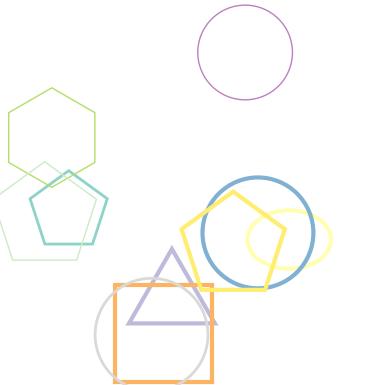[{"shape": "pentagon", "thickness": 2, "radius": 0.53, "center": [0.178, 0.451]}, {"shape": "oval", "thickness": 3, "radius": 0.54, "center": [0.751, 0.378]}, {"shape": "triangle", "thickness": 3, "radius": 0.64, "center": [0.447, 0.224]}, {"shape": "circle", "thickness": 3, "radius": 0.72, "center": [0.67, 0.395]}, {"shape": "square", "thickness": 3, "radius": 0.62, "center": [0.425, 0.134]}, {"shape": "hexagon", "thickness": 1, "radius": 0.65, "center": [0.135, 0.643]}, {"shape": "circle", "thickness": 2, "radius": 0.73, "center": [0.394, 0.13]}, {"shape": "circle", "thickness": 1, "radius": 0.61, "center": [0.637, 0.864]}, {"shape": "pentagon", "thickness": 1, "radius": 0.71, "center": [0.116, 0.439]}, {"shape": "pentagon", "thickness": 3, "radius": 0.7, "center": [0.606, 0.361]}]